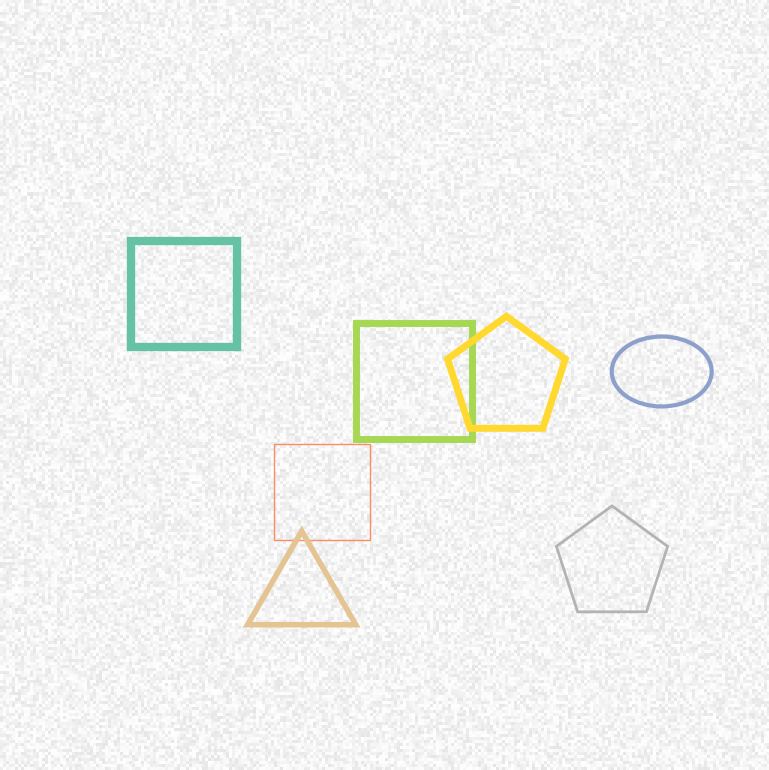[{"shape": "square", "thickness": 3, "radius": 0.35, "center": [0.239, 0.618]}, {"shape": "square", "thickness": 0.5, "radius": 0.31, "center": [0.418, 0.361]}, {"shape": "oval", "thickness": 1.5, "radius": 0.32, "center": [0.859, 0.518]}, {"shape": "square", "thickness": 2.5, "radius": 0.38, "center": [0.537, 0.505]}, {"shape": "pentagon", "thickness": 2.5, "radius": 0.4, "center": [0.658, 0.509]}, {"shape": "triangle", "thickness": 2, "radius": 0.41, "center": [0.392, 0.229]}, {"shape": "pentagon", "thickness": 1, "radius": 0.38, "center": [0.795, 0.267]}]